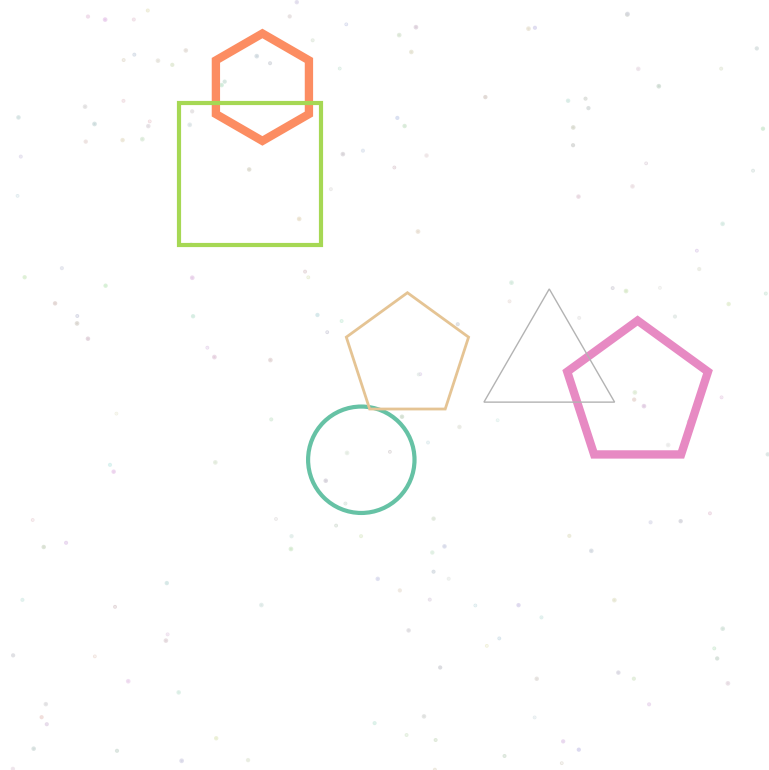[{"shape": "circle", "thickness": 1.5, "radius": 0.35, "center": [0.469, 0.403]}, {"shape": "hexagon", "thickness": 3, "radius": 0.35, "center": [0.341, 0.887]}, {"shape": "pentagon", "thickness": 3, "radius": 0.48, "center": [0.828, 0.488]}, {"shape": "square", "thickness": 1.5, "radius": 0.46, "center": [0.324, 0.774]}, {"shape": "pentagon", "thickness": 1, "radius": 0.42, "center": [0.529, 0.536]}, {"shape": "triangle", "thickness": 0.5, "radius": 0.49, "center": [0.713, 0.527]}]